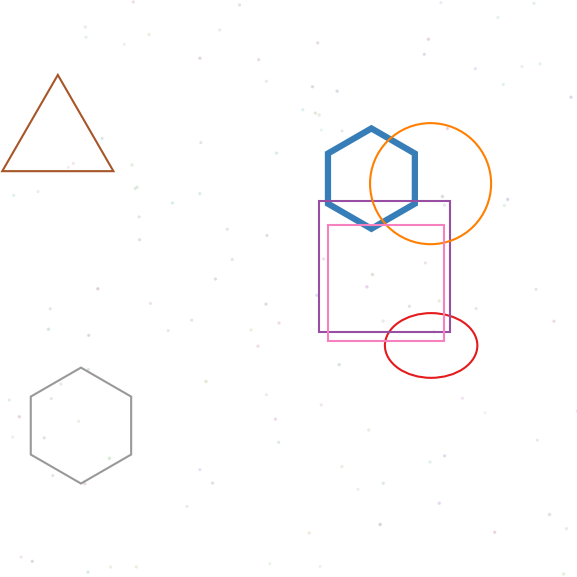[{"shape": "oval", "thickness": 1, "radius": 0.4, "center": [0.747, 0.401]}, {"shape": "hexagon", "thickness": 3, "radius": 0.43, "center": [0.643, 0.69]}, {"shape": "square", "thickness": 1, "radius": 0.57, "center": [0.666, 0.538]}, {"shape": "circle", "thickness": 1, "radius": 0.52, "center": [0.746, 0.681]}, {"shape": "triangle", "thickness": 1, "radius": 0.56, "center": [0.1, 0.758]}, {"shape": "square", "thickness": 1, "radius": 0.5, "center": [0.668, 0.508]}, {"shape": "hexagon", "thickness": 1, "radius": 0.5, "center": [0.14, 0.262]}]